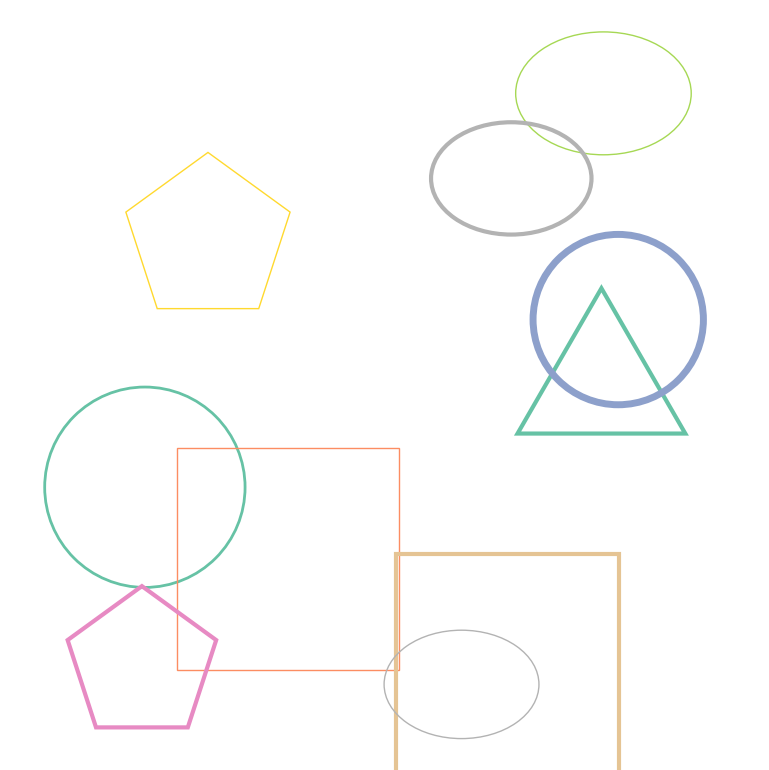[{"shape": "circle", "thickness": 1, "radius": 0.65, "center": [0.188, 0.367]}, {"shape": "triangle", "thickness": 1.5, "radius": 0.63, "center": [0.781, 0.5]}, {"shape": "square", "thickness": 0.5, "radius": 0.72, "center": [0.375, 0.274]}, {"shape": "circle", "thickness": 2.5, "radius": 0.55, "center": [0.803, 0.585]}, {"shape": "pentagon", "thickness": 1.5, "radius": 0.51, "center": [0.184, 0.137]}, {"shape": "oval", "thickness": 0.5, "radius": 0.57, "center": [0.784, 0.879]}, {"shape": "pentagon", "thickness": 0.5, "radius": 0.56, "center": [0.27, 0.69]}, {"shape": "square", "thickness": 1.5, "radius": 0.72, "center": [0.659, 0.135]}, {"shape": "oval", "thickness": 1.5, "radius": 0.52, "center": [0.664, 0.768]}, {"shape": "oval", "thickness": 0.5, "radius": 0.5, "center": [0.599, 0.111]}]